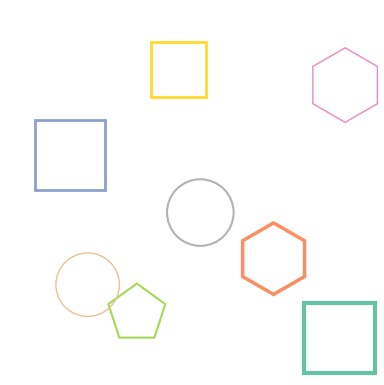[{"shape": "square", "thickness": 3, "radius": 0.46, "center": [0.882, 0.122]}, {"shape": "hexagon", "thickness": 2.5, "radius": 0.46, "center": [0.711, 0.328]}, {"shape": "square", "thickness": 2, "radius": 0.46, "center": [0.182, 0.598]}, {"shape": "hexagon", "thickness": 1, "radius": 0.48, "center": [0.896, 0.779]}, {"shape": "pentagon", "thickness": 1.5, "radius": 0.39, "center": [0.355, 0.186]}, {"shape": "square", "thickness": 2, "radius": 0.35, "center": [0.463, 0.819]}, {"shape": "circle", "thickness": 1, "radius": 0.41, "center": [0.228, 0.261]}, {"shape": "circle", "thickness": 1.5, "radius": 0.43, "center": [0.52, 0.448]}]